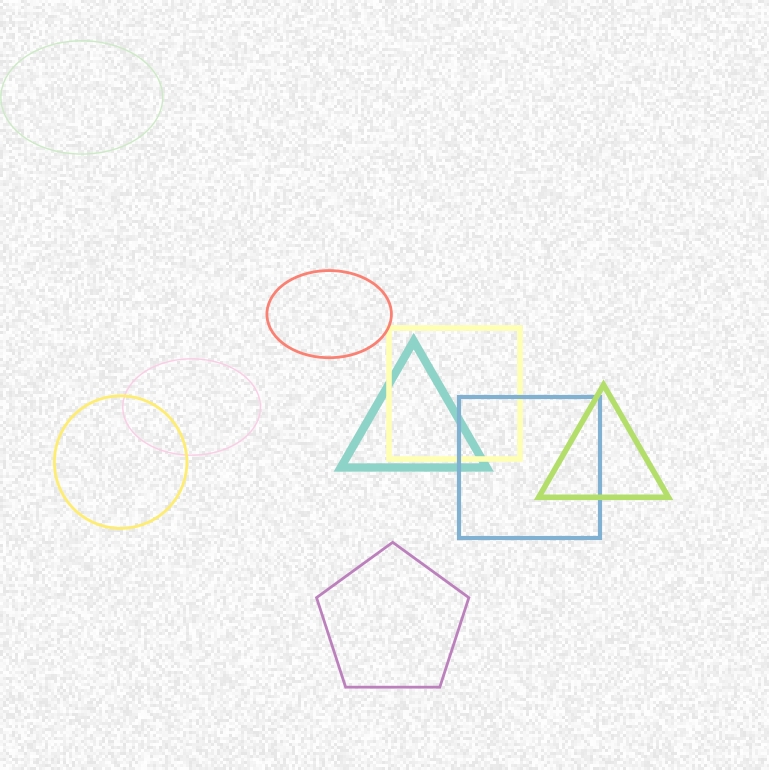[{"shape": "triangle", "thickness": 3, "radius": 0.55, "center": [0.537, 0.448]}, {"shape": "square", "thickness": 2, "radius": 0.43, "center": [0.591, 0.489]}, {"shape": "oval", "thickness": 1, "radius": 0.4, "center": [0.427, 0.592]}, {"shape": "square", "thickness": 1.5, "radius": 0.46, "center": [0.688, 0.393]}, {"shape": "triangle", "thickness": 2, "radius": 0.49, "center": [0.784, 0.403]}, {"shape": "oval", "thickness": 0.5, "radius": 0.45, "center": [0.249, 0.471]}, {"shape": "pentagon", "thickness": 1, "radius": 0.52, "center": [0.51, 0.192]}, {"shape": "oval", "thickness": 0.5, "radius": 0.53, "center": [0.106, 0.873]}, {"shape": "circle", "thickness": 1, "radius": 0.43, "center": [0.157, 0.4]}]